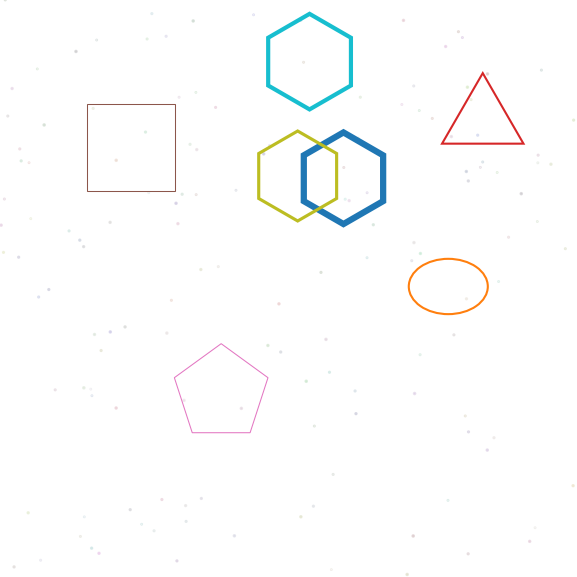[{"shape": "hexagon", "thickness": 3, "radius": 0.4, "center": [0.595, 0.691]}, {"shape": "oval", "thickness": 1, "radius": 0.34, "center": [0.776, 0.503]}, {"shape": "triangle", "thickness": 1, "radius": 0.41, "center": [0.836, 0.791]}, {"shape": "square", "thickness": 0.5, "radius": 0.38, "center": [0.227, 0.744]}, {"shape": "pentagon", "thickness": 0.5, "radius": 0.43, "center": [0.383, 0.319]}, {"shape": "hexagon", "thickness": 1.5, "radius": 0.39, "center": [0.515, 0.694]}, {"shape": "hexagon", "thickness": 2, "radius": 0.41, "center": [0.536, 0.892]}]